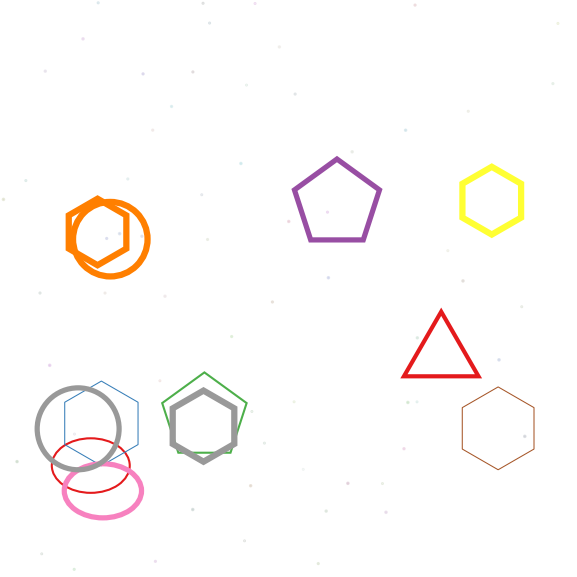[{"shape": "triangle", "thickness": 2, "radius": 0.37, "center": [0.764, 0.385]}, {"shape": "oval", "thickness": 1, "radius": 0.34, "center": [0.157, 0.193]}, {"shape": "hexagon", "thickness": 0.5, "radius": 0.37, "center": [0.176, 0.266]}, {"shape": "pentagon", "thickness": 1, "radius": 0.38, "center": [0.354, 0.277]}, {"shape": "pentagon", "thickness": 2.5, "radius": 0.39, "center": [0.584, 0.646]}, {"shape": "circle", "thickness": 3, "radius": 0.32, "center": [0.191, 0.585]}, {"shape": "hexagon", "thickness": 3, "radius": 0.29, "center": [0.169, 0.597]}, {"shape": "hexagon", "thickness": 3, "radius": 0.29, "center": [0.852, 0.652]}, {"shape": "hexagon", "thickness": 0.5, "radius": 0.36, "center": [0.863, 0.257]}, {"shape": "oval", "thickness": 2.5, "radius": 0.33, "center": [0.178, 0.149]}, {"shape": "hexagon", "thickness": 3, "radius": 0.31, "center": [0.352, 0.261]}, {"shape": "circle", "thickness": 2.5, "radius": 0.35, "center": [0.135, 0.257]}]